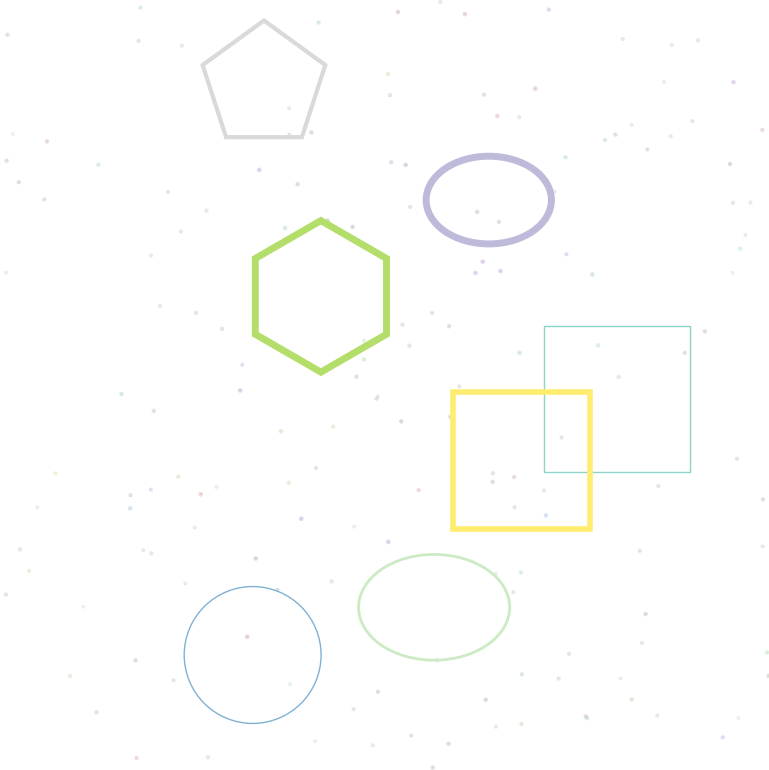[{"shape": "square", "thickness": 0.5, "radius": 0.47, "center": [0.801, 0.482]}, {"shape": "oval", "thickness": 2.5, "radius": 0.41, "center": [0.635, 0.74]}, {"shape": "circle", "thickness": 0.5, "radius": 0.44, "center": [0.328, 0.149]}, {"shape": "hexagon", "thickness": 2.5, "radius": 0.49, "center": [0.417, 0.615]}, {"shape": "pentagon", "thickness": 1.5, "radius": 0.42, "center": [0.343, 0.89]}, {"shape": "oval", "thickness": 1, "radius": 0.49, "center": [0.564, 0.211]}, {"shape": "square", "thickness": 2, "radius": 0.44, "center": [0.677, 0.402]}]